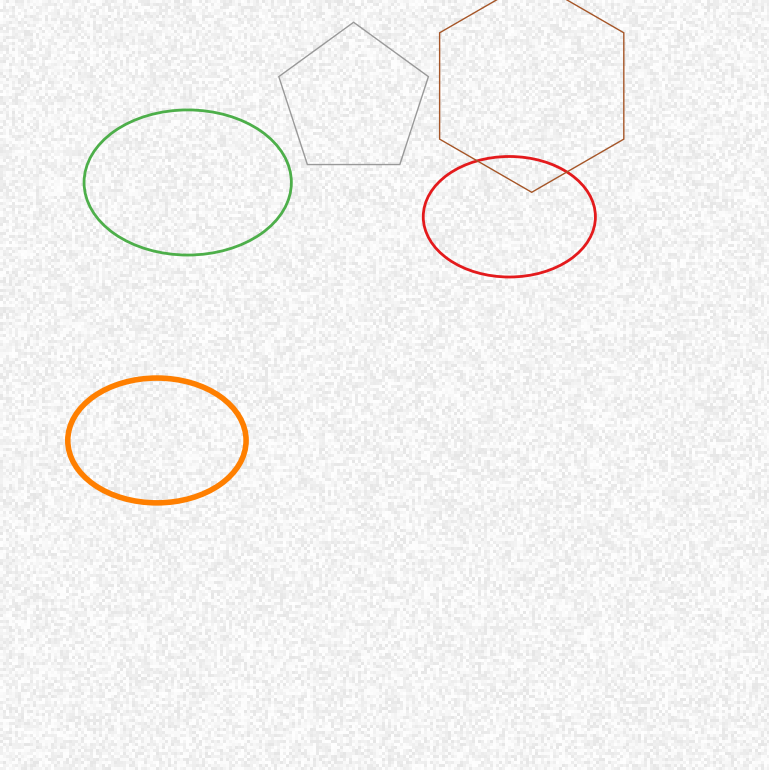[{"shape": "oval", "thickness": 1, "radius": 0.56, "center": [0.661, 0.718]}, {"shape": "oval", "thickness": 1, "radius": 0.67, "center": [0.244, 0.763]}, {"shape": "oval", "thickness": 2, "radius": 0.58, "center": [0.204, 0.428]}, {"shape": "hexagon", "thickness": 0.5, "radius": 0.69, "center": [0.691, 0.888]}, {"shape": "pentagon", "thickness": 0.5, "radius": 0.51, "center": [0.459, 0.869]}]